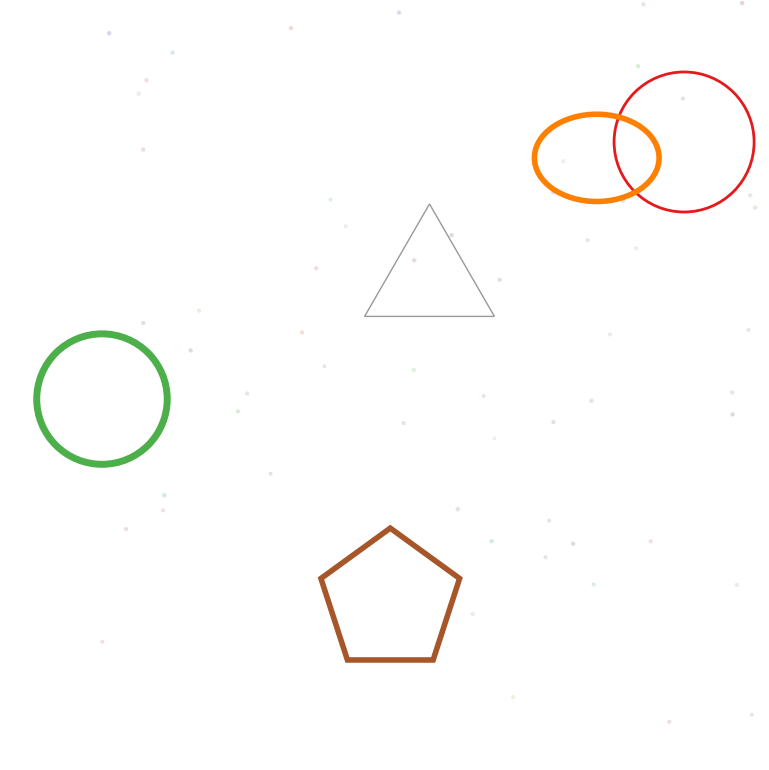[{"shape": "circle", "thickness": 1, "radius": 0.45, "center": [0.888, 0.816]}, {"shape": "circle", "thickness": 2.5, "radius": 0.42, "center": [0.132, 0.482]}, {"shape": "oval", "thickness": 2, "radius": 0.4, "center": [0.775, 0.795]}, {"shape": "pentagon", "thickness": 2, "radius": 0.47, "center": [0.507, 0.219]}, {"shape": "triangle", "thickness": 0.5, "radius": 0.49, "center": [0.558, 0.638]}]